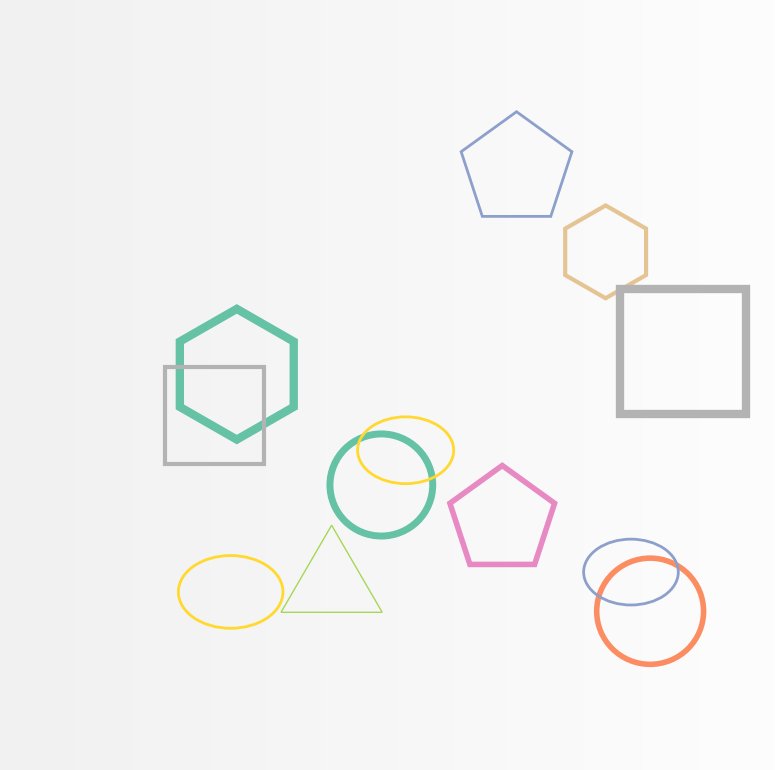[{"shape": "circle", "thickness": 2.5, "radius": 0.33, "center": [0.492, 0.37]}, {"shape": "hexagon", "thickness": 3, "radius": 0.42, "center": [0.306, 0.514]}, {"shape": "circle", "thickness": 2, "radius": 0.34, "center": [0.839, 0.206]}, {"shape": "pentagon", "thickness": 1, "radius": 0.38, "center": [0.666, 0.78]}, {"shape": "oval", "thickness": 1, "radius": 0.31, "center": [0.814, 0.257]}, {"shape": "pentagon", "thickness": 2, "radius": 0.36, "center": [0.648, 0.324]}, {"shape": "triangle", "thickness": 0.5, "radius": 0.38, "center": [0.428, 0.242]}, {"shape": "oval", "thickness": 1, "radius": 0.31, "center": [0.523, 0.415]}, {"shape": "oval", "thickness": 1, "radius": 0.34, "center": [0.298, 0.231]}, {"shape": "hexagon", "thickness": 1.5, "radius": 0.3, "center": [0.781, 0.673]}, {"shape": "square", "thickness": 1.5, "radius": 0.32, "center": [0.277, 0.46]}, {"shape": "square", "thickness": 3, "radius": 0.41, "center": [0.881, 0.544]}]